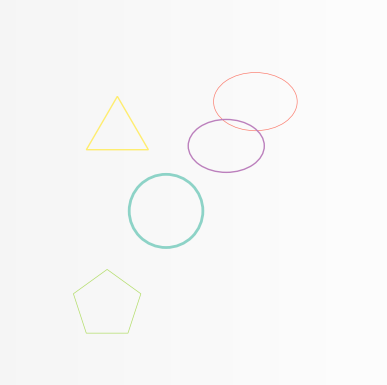[{"shape": "circle", "thickness": 2, "radius": 0.48, "center": [0.428, 0.452]}, {"shape": "oval", "thickness": 0.5, "radius": 0.54, "center": [0.659, 0.736]}, {"shape": "pentagon", "thickness": 0.5, "radius": 0.46, "center": [0.276, 0.209]}, {"shape": "oval", "thickness": 1, "radius": 0.49, "center": [0.584, 0.621]}, {"shape": "triangle", "thickness": 1, "radius": 0.46, "center": [0.303, 0.657]}]